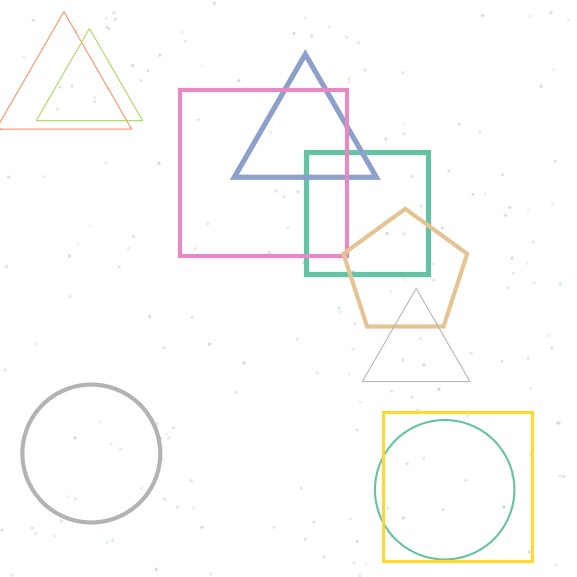[{"shape": "circle", "thickness": 1, "radius": 0.6, "center": [0.77, 0.151]}, {"shape": "square", "thickness": 2.5, "radius": 0.53, "center": [0.635, 0.631]}, {"shape": "triangle", "thickness": 0.5, "radius": 0.68, "center": [0.111, 0.843]}, {"shape": "triangle", "thickness": 2.5, "radius": 0.71, "center": [0.529, 0.763]}, {"shape": "square", "thickness": 2, "radius": 0.72, "center": [0.456, 0.699]}, {"shape": "triangle", "thickness": 0.5, "radius": 0.53, "center": [0.155, 0.843]}, {"shape": "square", "thickness": 1.5, "radius": 0.65, "center": [0.792, 0.157]}, {"shape": "pentagon", "thickness": 2, "radius": 0.56, "center": [0.702, 0.525]}, {"shape": "circle", "thickness": 2, "radius": 0.6, "center": [0.158, 0.214]}, {"shape": "triangle", "thickness": 0.5, "radius": 0.54, "center": [0.721, 0.392]}]